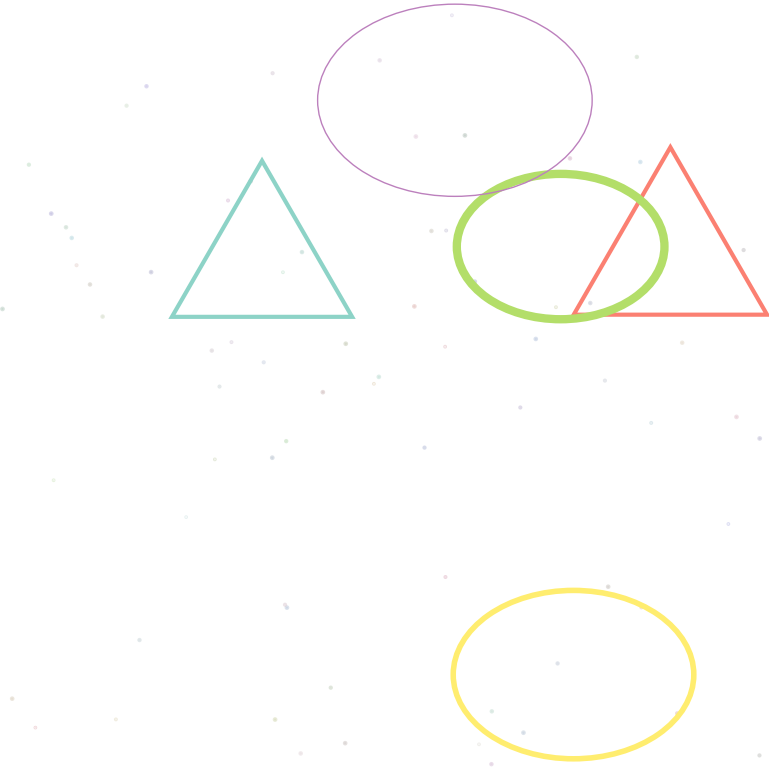[{"shape": "triangle", "thickness": 1.5, "radius": 0.68, "center": [0.34, 0.656]}, {"shape": "triangle", "thickness": 1.5, "radius": 0.72, "center": [0.871, 0.664]}, {"shape": "oval", "thickness": 3, "radius": 0.67, "center": [0.728, 0.68]}, {"shape": "oval", "thickness": 0.5, "radius": 0.89, "center": [0.591, 0.87]}, {"shape": "oval", "thickness": 2, "radius": 0.78, "center": [0.745, 0.124]}]